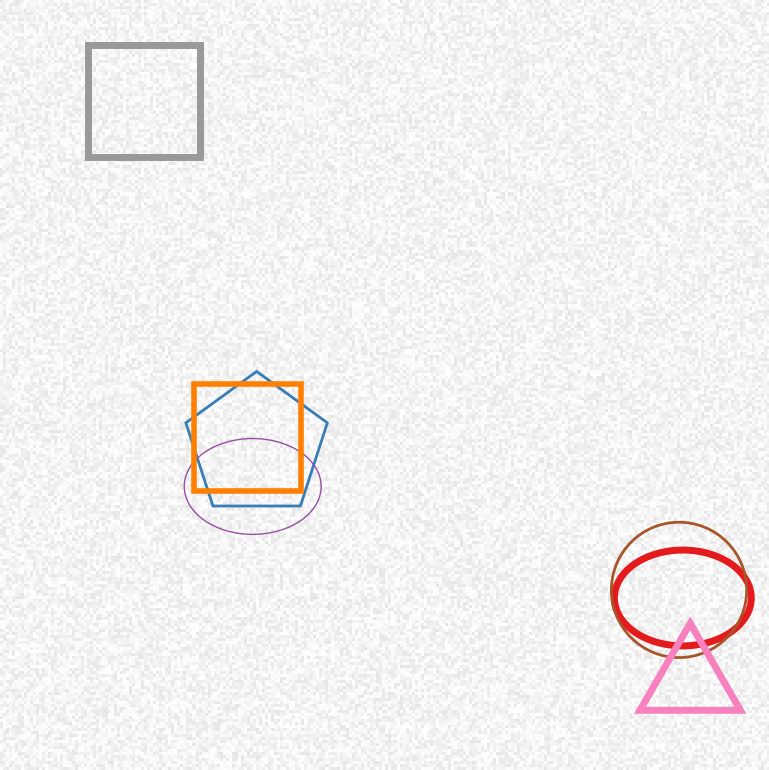[{"shape": "oval", "thickness": 2.5, "radius": 0.44, "center": [0.887, 0.223]}, {"shape": "pentagon", "thickness": 1, "radius": 0.48, "center": [0.333, 0.421]}, {"shape": "oval", "thickness": 0.5, "radius": 0.44, "center": [0.328, 0.368]}, {"shape": "square", "thickness": 2, "radius": 0.35, "center": [0.321, 0.432]}, {"shape": "circle", "thickness": 1, "radius": 0.44, "center": [0.882, 0.234]}, {"shape": "triangle", "thickness": 2.5, "radius": 0.38, "center": [0.896, 0.115]}, {"shape": "square", "thickness": 2.5, "radius": 0.36, "center": [0.187, 0.869]}]